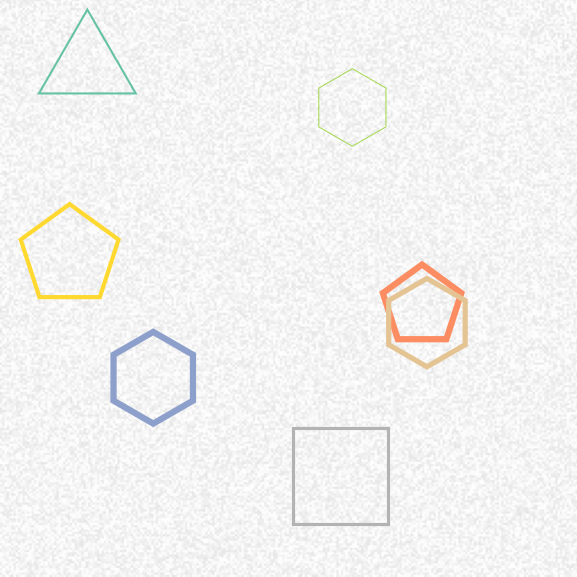[{"shape": "triangle", "thickness": 1, "radius": 0.48, "center": [0.151, 0.886]}, {"shape": "pentagon", "thickness": 3, "radius": 0.36, "center": [0.731, 0.47]}, {"shape": "hexagon", "thickness": 3, "radius": 0.4, "center": [0.265, 0.345]}, {"shape": "hexagon", "thickness": 0.5, "radius": 0.34, "center": [0.61, 0.813]}, {"shape": "pentagon", "thickness": 2, "radius": 0.45, "center": [0.121, 0.557]}, {"shape": "hexagon", "thickness": 2.5, "radius": 0.38, "center": [0.739, 0.441]}, {"shape": "square", "thickness": 1.5, "radius": 0.41, "center": [0.589, 0.175]}]